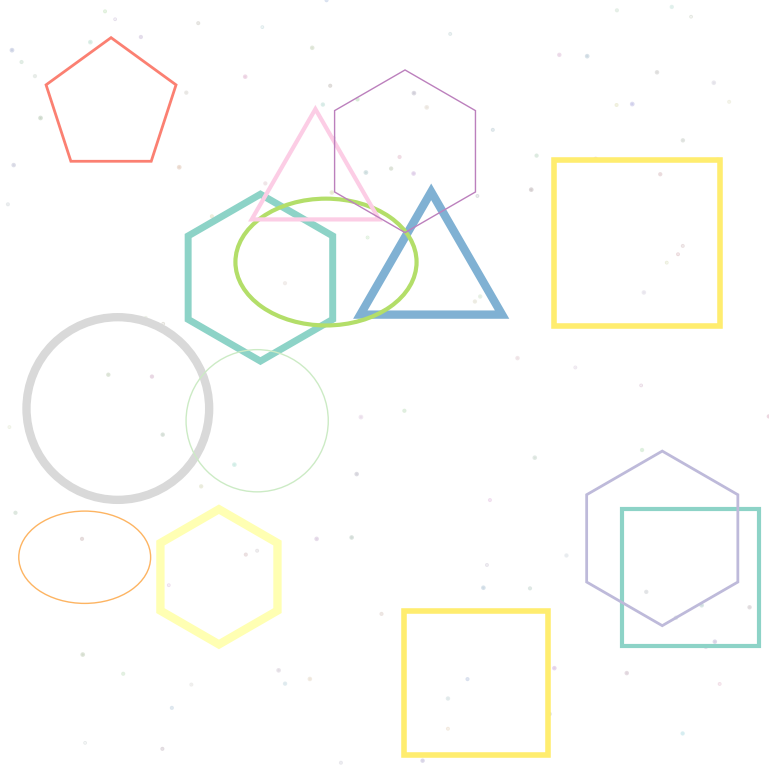[{"shape": "hexagon", "thickness": 2.5, "radius": 0.54, "center": [0.338, 0.639]}, {"shape": "square", "thickness": 1.5, "radius": 0.45, "center": [0.897, 0.25]}, {"shape": "hexagon", "thickness": 3, "radius": 0.44, "center": [0.284, 0.251]}, {"shape": "hexagon", "thickness": 1, "radius": 0.57, "center": [0.86, 0.301]}, {"shape": "pentagon", "thickness": 1, "radius": 0.44, "center": [0.144, 0.862]}, {"shape": "triangle", "thickness": 3, "radius": 0.53, "center": [0.56, 0.645]}, {"shape": "oval", "thickness": 0.5, "radius": 0.43, "center": [0.11, 0.276]}, {"shape": "oval", "thickness": 1.5, "radius": 0.59, "center": [0.423, 0.66]}, {"shape": "triangle", "thickness": 1.5, "radius": 0.48, "center": [0.41, 0.763]}, {"shape": "circle", "thickness": 3, "radius": 0.59, "center": [0.153, 0.469]}, {"shape": "hexagon", "thickness": 0.5, "radius": 0.53, "center": [0.526, 0.804]}, {"shape": "circle", "thickness": 0.5, "radius": 0.46, "center": [0.334, 0.454]}, {"shape": "square", "thickness": 2, "radius": 0.47, "center": [0.618, 0.113]}, {"shape": "square", "thickness": 2, "radius": 0.54, "center": [0.828, 0.684]}]